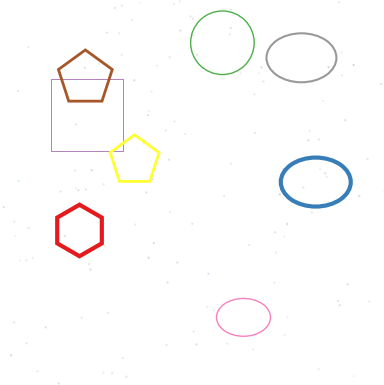[{"shape": "hexagon", "thickness": 3, "radius": 0.33, "center": [0.207, 0.401]}, {"shape": "oval", "thickness": 3, "radius": 0.45, "center": [0.82, 0.527]}, {"shape": "circle", "thickness": 1, "radius": 0.41, "center": [0.578, 0.889]}, {"shape": "square", "thickness": 0.5, "radius": 0.47, "center": [0.225, 0.701]}, {"shape": "pentagon", "thickness": 2, "radius": 0.33, "center": [0.35, 0.583]}, {"shape": "pentagon", "thickness": 2, "radius": 0.37, "center": [0.222, 0.797]}, {"shape": "oval", "thickness": 1, "radius": 0.35, "center": [0.632, 0.176]}, {"shape": "oval", "thickness": 1.5, "radius": 0.45, "center": [0.783, 0.85]}]